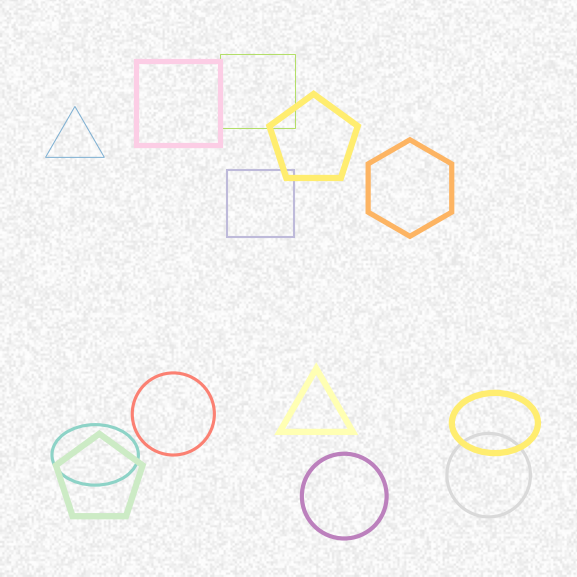[{"shape": "oval", "thickness": 1.5, "radius": 0.37, "center": [0.165, 0.211]}, {"shape": "triangle", "thickness": 3, "radius": 0.37, "center": [0.548, 0.288]}, {"shape": "square", "thickness": 1, "radius": 0.29, "center": [0.451, 0.647]}, {"shape": "circle", "thickness": 1.5, "radius": 0.36, "center": [0.3, 0.282]}, {"shape": "triangle", "thickness": 0.5, "radius": 0.29, "center": [0.13, 0.756]}, {"shape": "hexagon", "thickness": 2.5, "radius": 0.42, "center": [0.71, 0.674]}, {"shape": "square", "thickness": 0.5, "radius": 0.32, "center": [0.446, 0.842]}, {"shape": "square", "thickness": 2.5, "radius": 0.36, "center": [0.308, 0.82]}, {"shape": "circle", "thickness": 1.5, "radius": 0.36, "center": [0.846, 0.176]}, {"shape": "circle", "thickness": 2, "radius": 0.37, "center": [0.596, 0.14]}, {"shape": "pentagon", "thickness": 3, "radius": 0.39, "center": [0.172, 0.169]}, {"shape": "pentagon", "thickness": 3, "radius": 0.4, "center": [0.543, 0.756]}, {"shape": "oval", "thickness": 3, "radius": 0.37, "center": [0.857, 0.267]}]